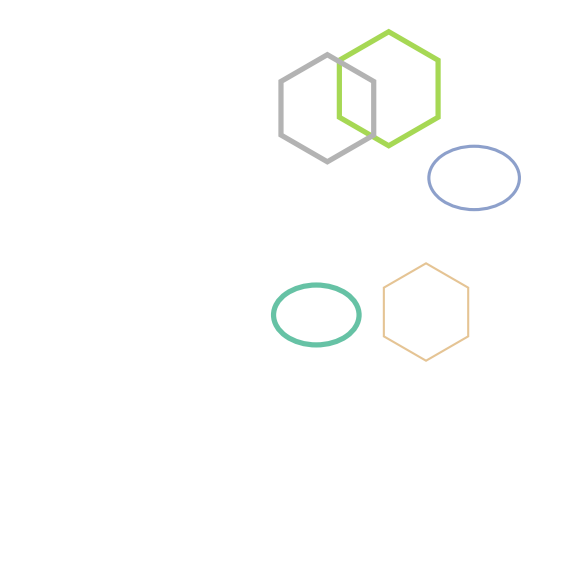[{"shape": "oval", "thickness": 2.5, "radius": 0.37, "center": [0.548, 0.454]}, {"shape": "oval", "thickness": 1.5, "radius": 0.39, "center": [0.821, 0.691]}, {"shape": "hexagon", "thickness": 2.5, "radius": 0.49, "center": [0.673, 0.845]}, {"shape": "hexagon", "thickness": 1, "radius": 0.42, "center": [0.738, 0.459]}, {"shape": "hexagon", "thickness": 2.5, "radius": 0.46, "center": [0.567, 0.812]}]